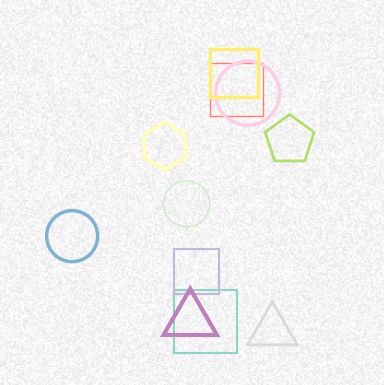[{"shape": "square", "thickness": 1.5, "radius": 0.41, "center": [0.533, 0.166]}, {"shape": "hexagon", "thickness": 2.5, "radius": 0.31, "center": [0.428, 0.621]}, {"shape": "square", "thickness": 1.5, "radius": 0.29, "center": [0.511, 0.295]}, {"shape": "square", "thickness": 1, "radius": 0.35, "center": [0.614, 0.768]}, {"shape": "circle", "thickness": 2.5, "radius": 0.33, "center": [0.187, 0.387]}, {"shape": "pentagon", "thickness": 2, "radius": 0.33, "center": [0.752, 0.636]}, {"shape": "circle", "thickness": 2.5, "radius": 0.42, "center": [0.643, 0.758]}, {"shape": "triangle", "thickness": 2, "radius": 0.37, "center": [0.707, 0.142]}, {"shape": "triangle", "thickness": 3, "radius": 0.4, "center": [0.494, 0.17]}, {"shape": "circle", "thickness": 1, "radius": 0.3, "center": [0.485, 0.471]}, {"shape": "square", "thickness": 2.5, "radius": 0.31, "center": [0.607, 0.811]}]